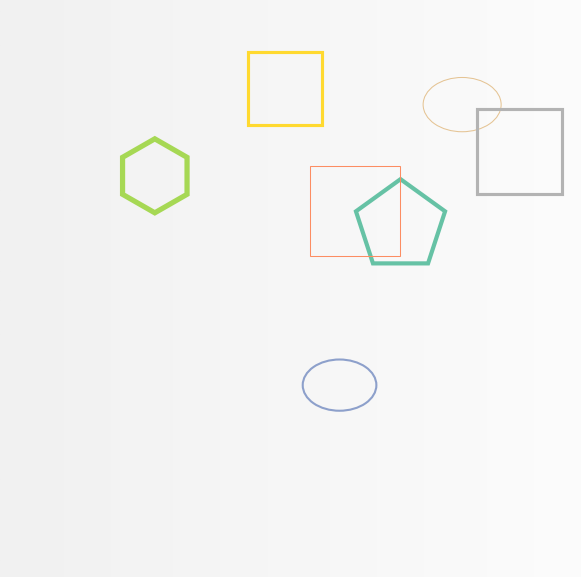[{"shape": "pentagon", "thickness": 2, "radius": 0.4, "center": [0.689, 0.608]}, {"shape": "square", "thickness": 0.5, "radius": 0.39, "center": [0.611, 0.633]}, {"shape": "oval", "thickness": 1, "radius": 0.32, "center": [0.584, 0.332]}, {"shape": "hexagon", "thickness": 2.5, "radius": 0.32, "center": [0.266, 0.695]}, {"shape": "square", "thickness": 1.5, "radius": 0.32, "center": [0.491, 0.846]}, {"shape": "oval", "thickness": 0.5, "radius": 0.34, "center": [0.795, 0.818]}, {"shape": "square", "thickness": 1.5, "radius": 0.37, "center": [0.894, 0.736]}]